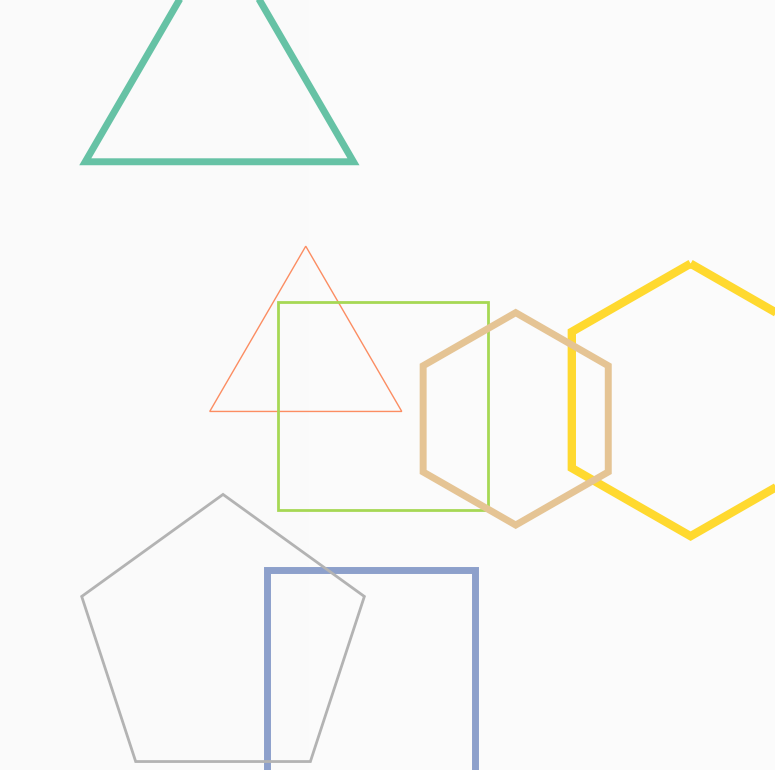[{"shape": "triangle", "thickness": 2.5, "radius": 1.0, "center": [0.283, 0.89]}, {"shape": "triangle", "thickness": 0.5, "radius": 0.72, "center": [0.395, 0.537]}, {"shape": "square", "thickness": 2.5, "radius": 0.67, "center": [0.479, 0.125]}, {"shape": "square", "thickness": 1, "radius": 0.68, "center": [0.494, 0.473]}, {"shape": "hexagon", "thickness": 3, "radius": 0.88, "center": [0.891, 0.481]}, {"shape": "hexagon", "thickness": 2.5, "radius": 0.69, "center": [0.665, 0.456]}, {"shape": "pentagon", "thickness": 1, "radius": 0.96, "center": [0.288, 0.166]}]